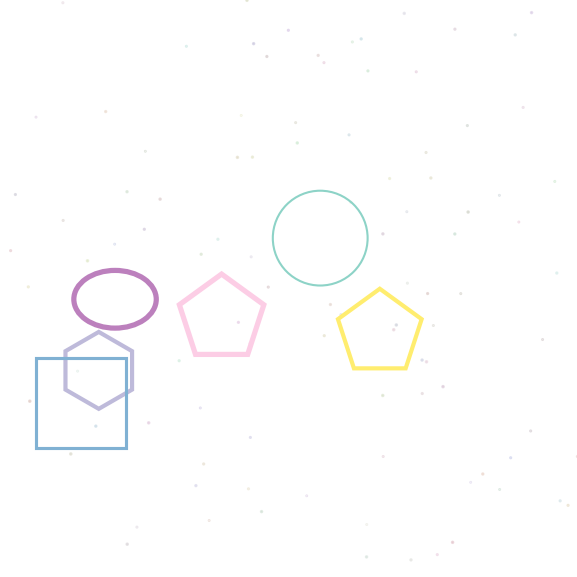[{"shape": "circle", "thickness": 1, "radius": 0.41, "center": [0.554, 0.587]}, {"shape": "hexagon", "thickness": 2, "radius": 0.33, "center": [0.171, 0.358]}, {"shape": "square", "thickness": 1.5, "radius": 0.39, "center": [0.14, 0.302]}, {"shape": "pentagon", "thickness": 2.5, "radius": 0.38, "center": [0.384, 0.448]}, {"shape": "oval", "thickness": 2.5, "radius": 0.36, "center": [0.199, 0.481]}, {"shape": "pentagon", "thickness": 2, "radius": 0.38, "center": [0.658, 0.423]}]